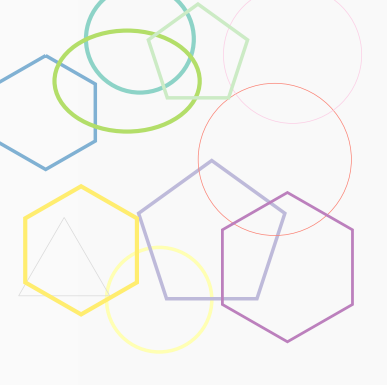[{"shape": "circle", "thickness": 3, "radius": 0.7, "center": [0.361, 0.899]}, {"shape": "circle", "thickness": 2.5, "radius": 0.68, "center": [0.411, 0.222]}, {"shape": "pentagon", "thickness": 2.5, "radius": 0.99, "center": [0.546, 0.385]}, {"shape": "circle", "thickness": 0.5, "radius": 0.99, "center": [0.709, 0.586]}, {"shape": "hexagon", "thickness": 2.5, "radius": 0.74, "center": [0.118, 0.708]}, {"shape": "oval", "thickness": 3, "radius": 0.94, "center": [0.328, 0.789]}, {"shape": "circle", "thickness": 0.5, "radius": 0.89, "center": [0.755, 0.858]}, {"shape": "triangle", "thickness": 0.5, "radius": 0.68, "center": [0.166, 0.3]}, {"shape": "hexagon", "thickness": 2, "radius": 0.97, "center": [0.742, 0.306]}, {"shape": "pentagon", "thickness": 2.5, "radius": 0.67, "center": [0.511, 0.855]}, {"shape": "hexagon", "thickness": 3, "radius": 0.83, "center": [0.209, 0.35]}]